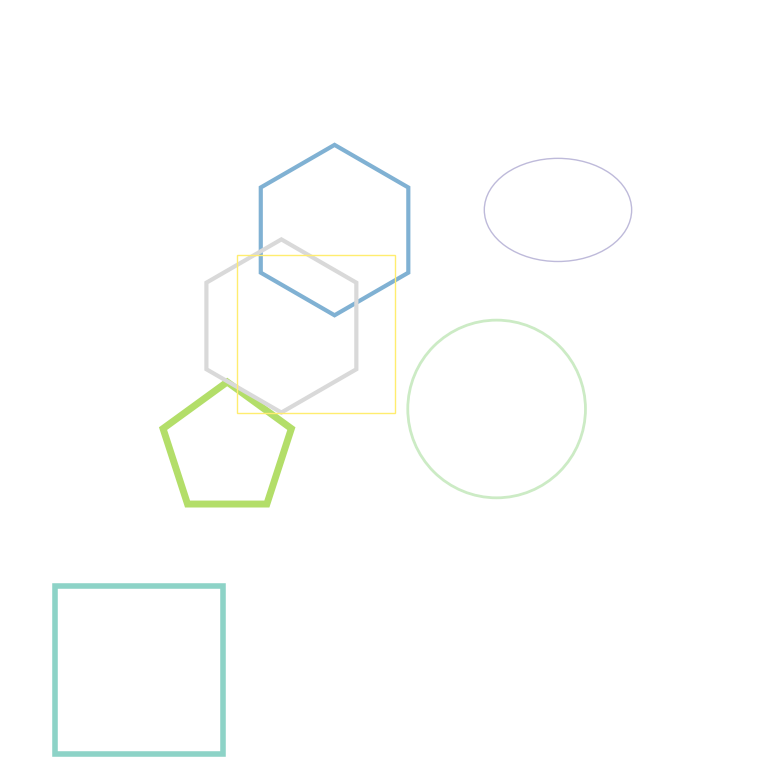[{"shape": "square", "thickness": 2, "radius": 0.55, "center": [0.18, 0.13]}, {"shape": "oval", "thickness": 0.5, "radius": 0.48, "center": [0.725, 0.727]}, {"shape": "hexagon", "thickness": 1.5, "radius": 0.55, "center": [0.434, 0.701]}, {"shape": "pentagon", "thickness": 2.5, "radius": 0.44, "center": [0.295, 0.416]}, {"shape": "hexagon", "thickness": 1.5, "radius": 0.56, "center": [0.365, 0.577]}, {"shape": "circle", "thickness": 1, "radius": 0.58, "center": [0.645, 0.469]}, {"shape": "square", "thickness": 0.5, "radius": 0.51, "center": [0.41, 0.567]}]